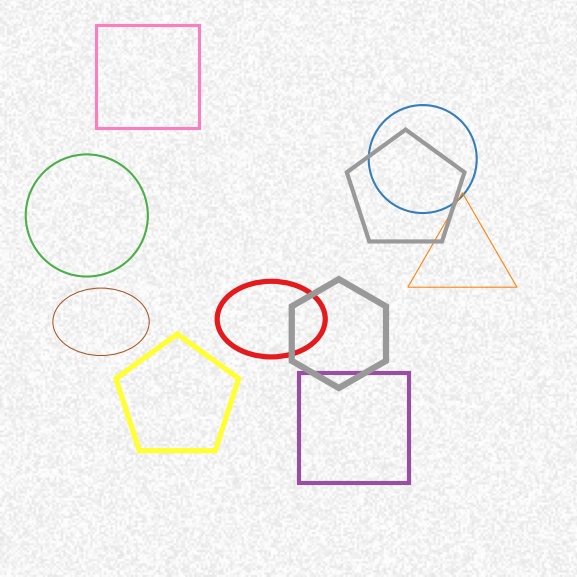[{"shape": "oval", "thickness": 2.5, "radius": 0.47, "center": [0.47, 0.447]}, {"shape": "circle", "thickness": 1, "radius": 0.47, "center": [0.732, 0.724]}, {"shape": "circle", "thickness": 1, "radius": 0.53, "center": [0.15, 0.626]}, {"shape": "square", "thickness": 2, "radius": 0.47, "center": [0.613, 0.258]}, {"shape": "triangle", "thickness": 0.5, "radius": 0.55, "center": [0.801, 0.556]}, {"shape": "pentagon", "thickness": 2.5, "radius": 0.56, "center": [0.307, 0.309]}, {"shape": "oval", "thickness": 0.5, "radius": 0.42, "center": [0.175, 0.442]}, {"shape": "square", "thickness": 1.5, "radius": 0.45, "center": [0.255, 0.866]}, {"shape": "pentagon", "thickness": 2, "radius": 0.54, "center": [0.702, 0.668]}, {"shape": "hexagon", "thickness": 3, "radius": 0.47, "center": [0.587, 0.421]}]